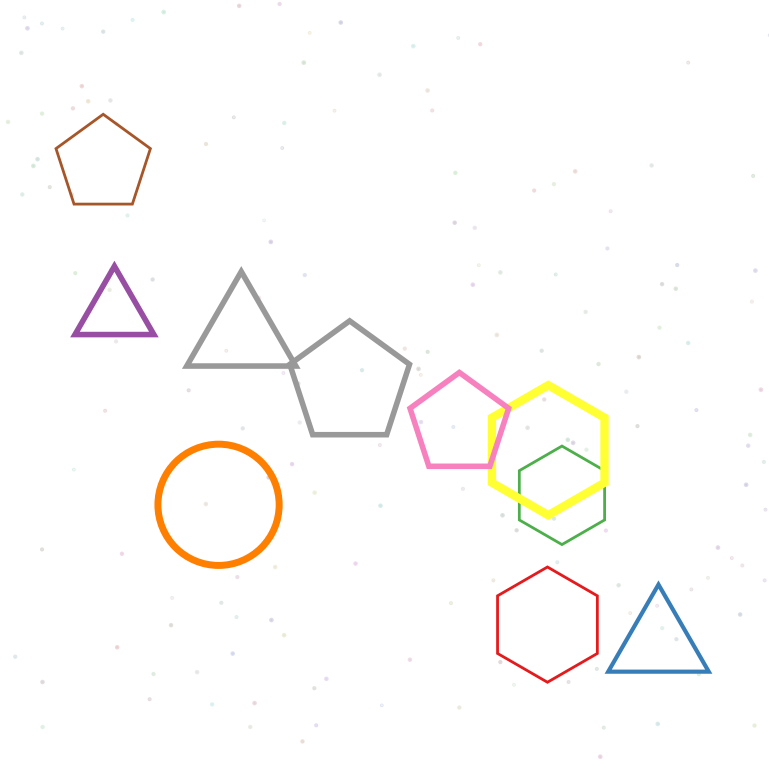[{"shape": "hexagon", "thickness": 1, "radius": 0.37, "center": [0.711, 0.189]}, {"shape": "triangle", "thickness": 1.5, "radius": 0.38, "center": [0.855, 0.165]}, {"shape": "hexagon", "thickness": 1, "radius": 0.32, "center": [0.73, 0.357]}, {"shape": "triangle", "thickness": 2, "radius": 0.3, "center": [0.149, 0.595]}, {"shape": "circle", "thickness": 2.5, "radius": 0.39, "center": [0.284, 0.344]}, {"shape": "hexagon", "thickness": 3, "radius": 0.42, "center": [0.712, 0.415]}, {"shape": "pentagon", "thickness": 1, "radius": 0.32, "center": [0.134, 0.787]}, {"shape": "pentagon", "thickness": 2, "radius": 0.34, "center": [0.597, 0.449]}, {"shape": "triangle", "thickness": 2, "radius": 0.41, "center": [0.313, 0.566]}, {"shape": "pentagon", "thickness": 2, "radius": 0.41, "center": [0.454, 0.502]}]